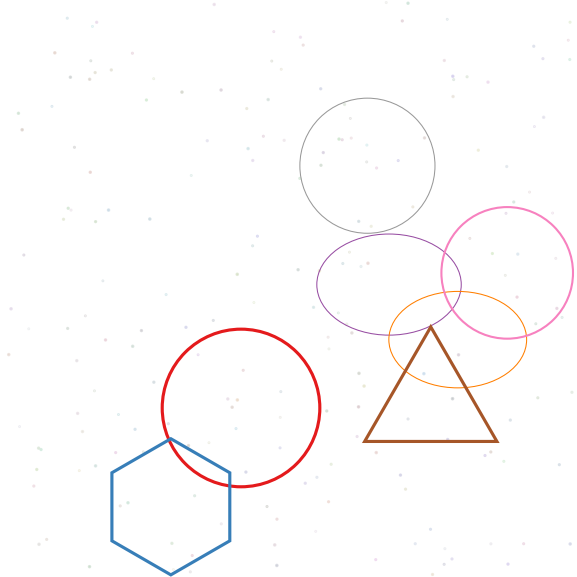[{"shape": "circle", "thickness": 1.5, "radius": 0.68, "center": [0.417, 0.293]}, {"shape": "hexagon", "thickness": 1.5, "radius": 0.59, "center": [0.296, 0.122]}, {"shape": "oval", "thickness": 0.5, "radius": 0.63, "center": [0.674, 0.506]}, {"shape": "oval", "thickness": 0.5, "radius": 0.6, "center": [0.793, 0.411]}, {"shape": "triangle", "thickness": 1.5, "radius": 0.66, "center": [0.746, 0.301]}, {"shape": "circle", "thickness": 1, "radius": 0.57, "center": [0.878, 0.527]}, {"shape": "circle", "thickness": 0.5, "radius": 0.58, "center": [0.636, 0.712]}]